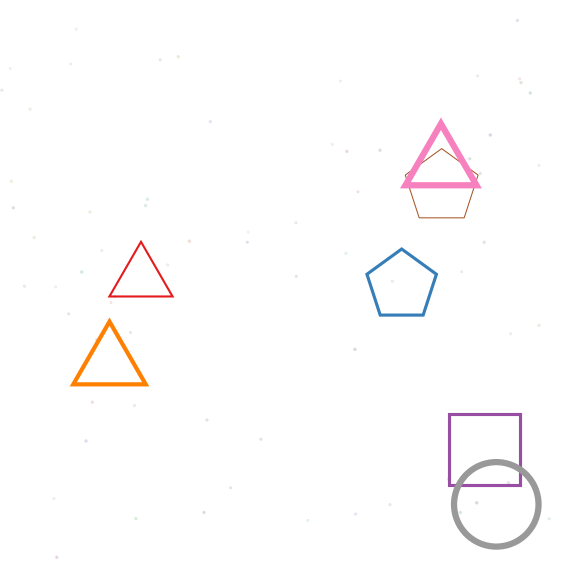[{"shape": "triangle", "thickness": 1, "radius": 0.32, "center": [0.244, 0.517]}, {"shape": "pentagon", "thickness": 1.5, "radius": 0.32, "center": [0.696, 0.505]}, {"shape": "square", "thickness": 1.5, "radius": 0.31, "center": [0.838, 0.221]}, {"shape": "triangle", "thickness": 2, "radius": 0.36, "center": [0.19, 0.37]}, {"shape": "pentagon", "thickness": 0.5, "radius": 0.33, "center": [0.765, 0.676]}, {"shape": "triangle", "thickness": 3, "radius": 0.36, "center": [0.764, 0.714]}, {"shape": "circle", "thickness": 3, "radius": 0.37, "center": [0.859, 0.126]}]